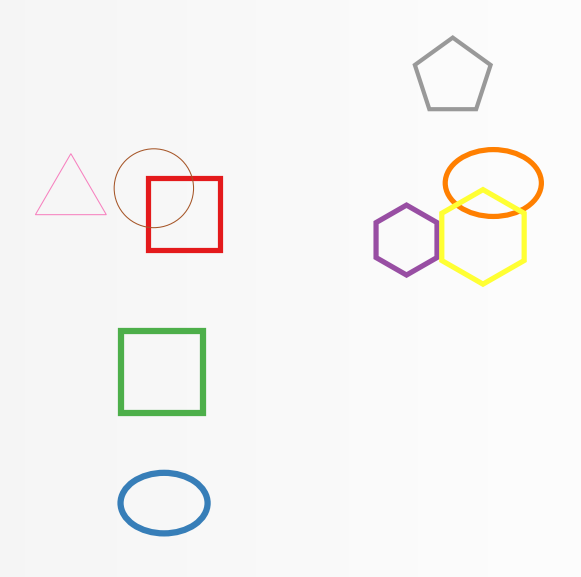[{"shape": "square", "thickness": 2.5, "radius": 0.31, "center": [0.316, 0.628]}, {"shape": "oval", "thickness": 3, "radius": 0.37, "center": [0.282, 0.128]}, {"shape": "square", "thickness": 3, "radius": 0.35, "center": [0.279, 0.355]}, {"shape": "hexagon", "thickness": 2.5, "radius": 0.3, "center": [0.699, 0.583]}, {"shape": "oval", "thickness": 2.5, "radius": 0.41, "center": [0.849, 0.682]}, {"shape": "hexagon", "thickness": 2.5, "radius": 0.41, "center": [0.831, 0.589]}, {"shape": "circle", "thickness": 0.5, "radius": 0.34, "center": [0.265, 0.673]}, {"shape": "triangle", "thickness": 0.5, "radius": 0.35, "center": [0.122, 0.663]}, {"shape": "pentagon", "thickness": 2, "radius": 0.34, "center": [0.779, 0.865]}]